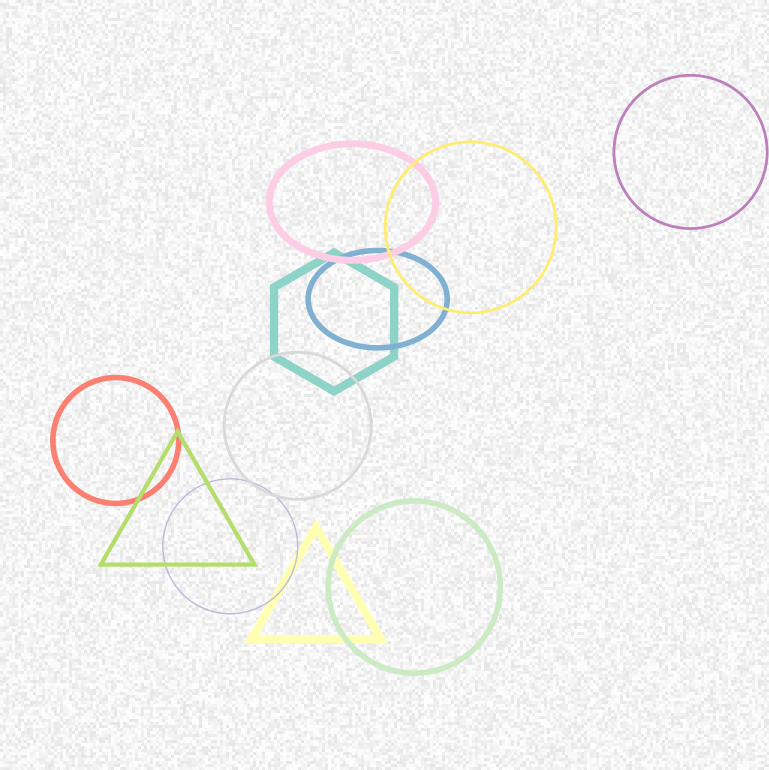[{"shape": "hexagon", "thickness": 3, "radius": 0.45, "center": [0.434, 0.582]}, {"shape": "triangle", "thickness": 3, "radius": 0.49, "center": [0.41, 0.219]}, {"shape": "circle", "thickness": 0.5, "radius": 0.44, "center": [0.299, 0.291]}, {"shape": "circle", "thickness": 2, "radius": 0.41, "center": [0.15, 0.428]}, {"shape": "oval", "thickness": 2, "radius": 0.45, "center": [0.491, 0.611]}, {"shape": "triangle", "thickness": 1.5, "radius": 0.58, "center": [0.231, 0.324]}, {"shape": "oval", "thickness": 2.5, "radius": 0.54, "center": [0.458, 0.738]}, {"shape": "circle", "thickness": 1, "radius": 0.48, "center": [0.387, 0.447]}, {"shape": "circle", "thickness": 1, "radius": 0.5, "center": [0.897, 0.803]}, {"shape": "circle", "thickness": 2, "radius": 0.56, "center": [0.538, 0.238]}, {"shape": "circle", "thickness": 1, "radius": 0.56, "center": [0.611, 0.705]}]